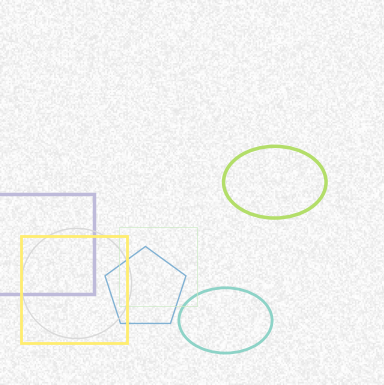[{"shape": "oval", "thickness": 2, "radius": 0.61, "center": [0.586, 0.168]}, {"shape": "square", "thickness": 2.5, "radius": 0.64, "center": [0.116, 0.366]}, {"shape": "pentagon", "thickness": 1, "radius": 0.55, "center": [0.378, 0.249]}, {"shape": "oval", "thickness": 2.5, "radius": 0.67, "center": [0.714, 0.527]}, {"shape": "circle", "thickness": 1, "radius": 0.72, "center": [0.199, 0.264]}, {"shape": "square", "thickness": 0.5, "radius": 0.51, "center": [0.41, 0.307]}, {"shape": "square", "thickness": 2, "radius": 0.69, "center": [0.192, 0.248]}]